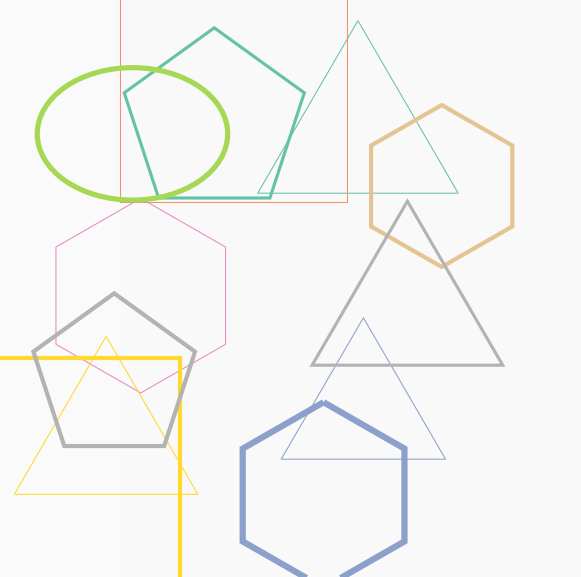[{"shape": "triangle", "thickness": 0.5, "radius": 1.0, "center": [0.616, 0.764]}, {"shape": "pentagon", "thickness": 1.5, "radius": 0.81, "center": [0.369, 0.788]}, {"shape": "square", "thickness": 0.5, "radius": 0.98, "center": [0.401, 0.844]}, {"shape": "triangle", "thickness": 0.5, "radius": 0.82, "center": [0.625, 0.286]}, {"shape": "hexagon", "thickness": 3, "radius": 0.8, "center": [0.557, 0.142]}, {"shape": "hexagon", "thickness": 0.5, "radius": 0.84, "center": [0.242, 0.487]}, {"shape": "oval", "thickness": 2.5, "radius": 0.82, "center": [0.228, 0.767]}, {"shape": "square", "thickness": 2, "radius": 0.99, "center": [0.113, 0.181]}, {"shape": "triangle", "thickness": 0.5, "radius": 0.91, "center": [0.182, 0.234]}, {"shape": "hexagon", "thickness": 2, "radius": 0.7, "center": [0.76, 0.677]}, {"shape": "triangle", "thickness": 1.5, "radius": 0.95, "center": [0.701, 0.461]}, {"shape": "pentagon", "thickness": 2, "radius": 0.73, "center": [0.197, 0.345]}]